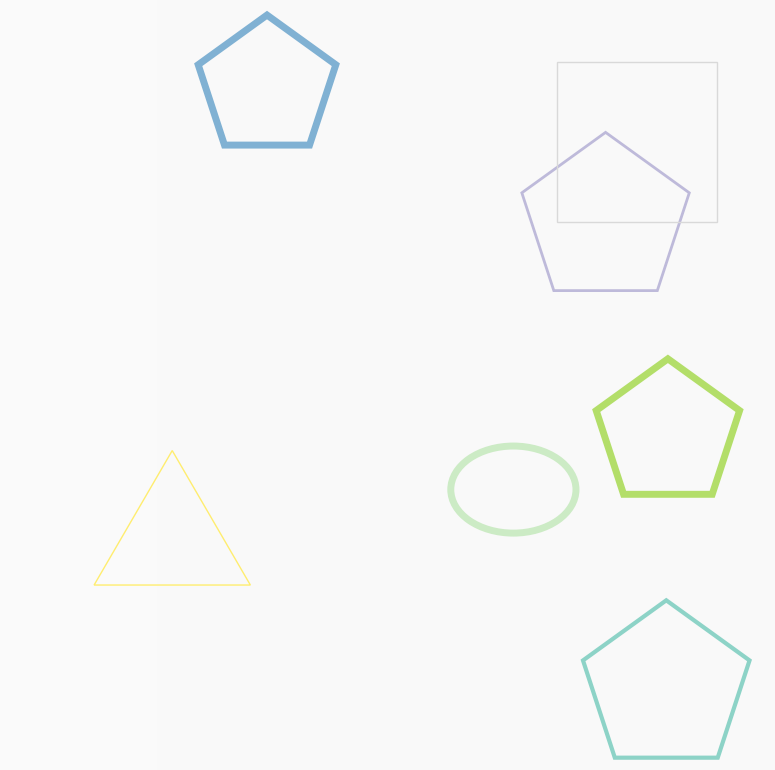[{"shape": "pentagon", "thickness": 1.5, "radius": 0.56, "center": [0.86, 0.107]}, {"shape": "pentagon", "thickness": 1, "radius": 0.57, "center": [0.781, 0.714]}, {"shape": "pentagon", "thickness": 2.5, "radius": 0.47, "center": [0.345, 0.887]}, {"shape": "pentagon", "thickness": 2.5, "radius": 0.49, "center": [0.862, 0.437]}, {"shape": "square", "thickness": 0.5, "radius": 0.52, "center": [0.822, 0.815]}, {"shape": "oval", "thickness": 2.5, "radius": 0.4, "center": [0.662, 0.364]}, {"shape": "triangle", "thickness": 0.5, "radius": 0.58, "center": [0.222, 0.298]}]